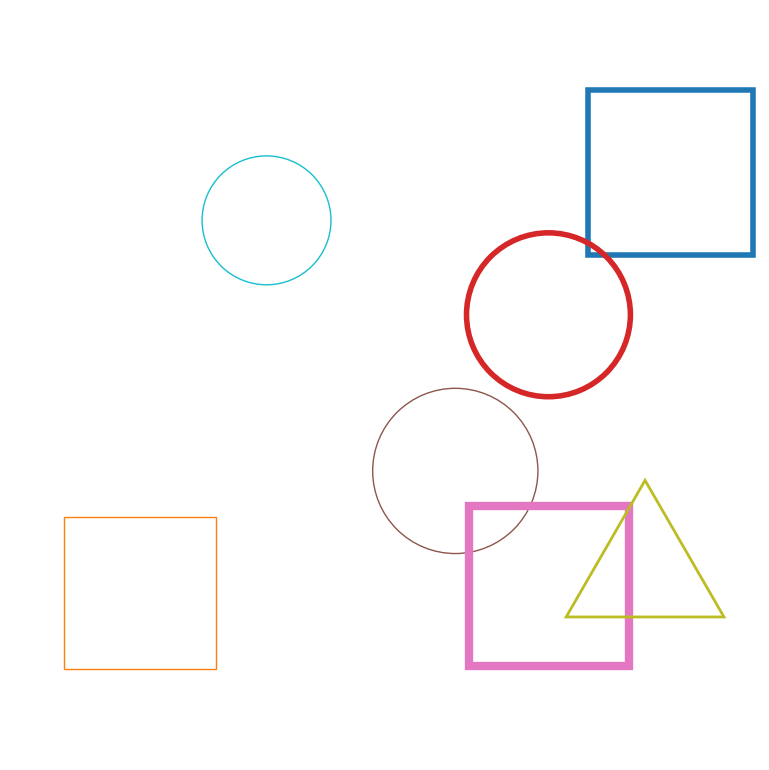[{"shape": "square", "thickness": 2, "radius": 0.54, "center": [0.871, 0.776]}, {"shape": "square", "thickness": 0.5, "radius": 0.49, "center": [0.182, 0.229]}, {"shape": "circle", "thickness": 2, "radius": 0.53, "center": [0.712, 0.591]}, {"shape": "circle", "thickness": 0.5, "radius": 0.54, "center": [0.591, 0.388]}, {"shape": "square", "thickness": 3, "radius": 0.52, "center": [0.713, 0.239]}, {"shape": "triangle", "thickness": 1, "radius": 0.59, "center": [0.838, 0.258]}, {"shape": "circle", "thickness": 0.5, "radius": 0.42, "center": [0.346, 0.714]}]